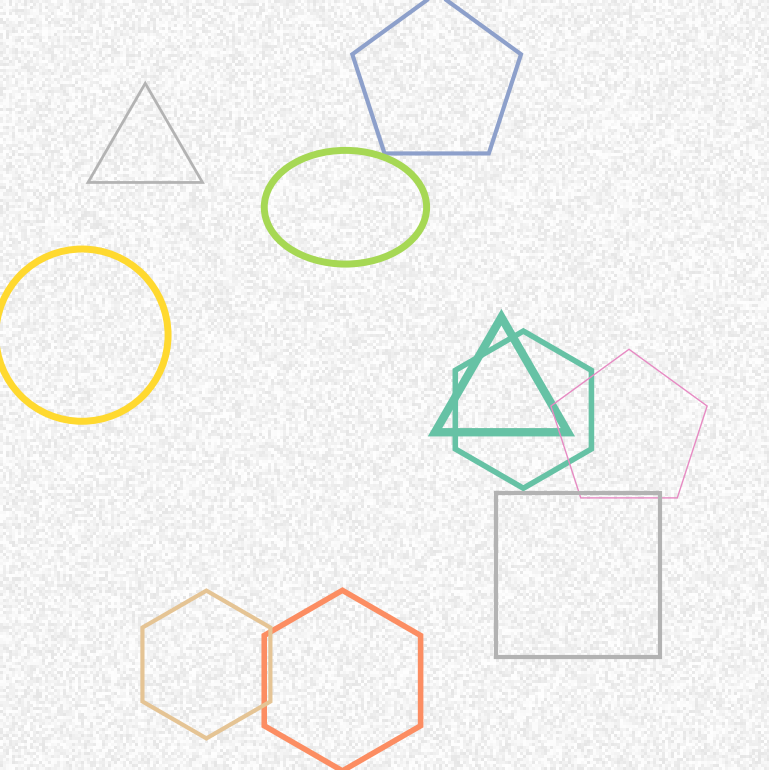[{"shape": "triangle", "thickness": 3, "radius": 0.5, "center": [0.651, 0.488]}, {"shape": "hexagon", "thickness": 2, "radius": 0.51, "center": [0.68, 0.468]}, {"shape": "hexagon", "thickness": 2, "radius": 0.59, "center": [0.445, 0.116]}, {"shape": "pentagon", "thickness": 1.5, "radius": 0.58, "center": [0.567, 0.894]}, {"shape": "pentagon", "thickness": 0.5, "radius": 0.53, "center": [0.817, 0.44]}, {"shape": "oval", "thickness": 2.5, "radius": 0.53, "center": [0.449, 0.731]}, {"shape": "circle", "thickness": 2.5, "radius": 0.56, "center": [0.106, 0.565]}, {"shape": "hexagon", "thickness": 1.5, "radius": 0.48, "center": [0.268, 0.137]}, {"shape": "square", "thickness": 1.5, "radius": 0.53, "center": [0.751, 0.253]}, {"shape": "triangle", "thickness": 1, "radius": 0.43, "center": [0.189, 0.806]}]